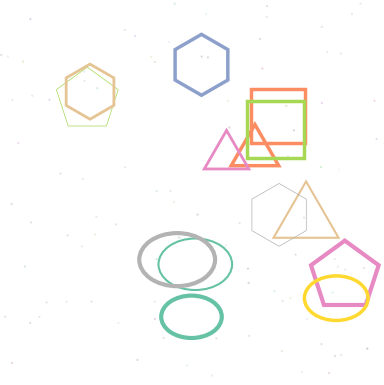[{"shape": "oval", "thickness": 3, "radius": 0.39, "center": [0.497, 0.177]}, {"shape": "oval", "thickness": 1.5, "radius": 0.48, "center": [0.507, 0.314]}, {"shape": "triangle", "thickness": 2.5, "radius": 0.36, "center": [0.662, 0.605]}, {"shape": "square", "thickness": 2.5, "radius": 0.35, "center": [0.722, 0.699]}, {"shape": "hexagon", "thickness": 2.5, "radius": 0.4, "center": [0.523, 0.832]}, {"shape": "pentagon", "thickness": 3, "radius": 0.46, "center": [0.896, 0.283]}, {"shape": "triangle", "thickness": 2, "radius": 0.33, "center": [0.588, 0.595]}, {"shape": "square", "thickness": 2.5, "radius": 0.37, "center": [0.716, 0.663]}, {"shape": "pentagon", "thickness": 0.5, "radius": 0.42, "center": [0.227, 0.741]}, {"shape": "oval", "thickness": 2.5, "radius": 0.41, "center": [0.873, 0.226]}, {"shape": "hexagon", "thickness": 2, "radius": 0.36, "center": [0.234, 0.762]}, {"shape": "triangle", "thickness": 1.5, "radius": 0.49, "center": [0.795, 0.431]}, {"shape": "hexagon", "thickness": 0.5, "radius": 0.41, "center": [0.725, 0.442]}, {"shape": "oval", "thickness": 3, "radius": 0.49, "center": [0.46, 0.326]}]